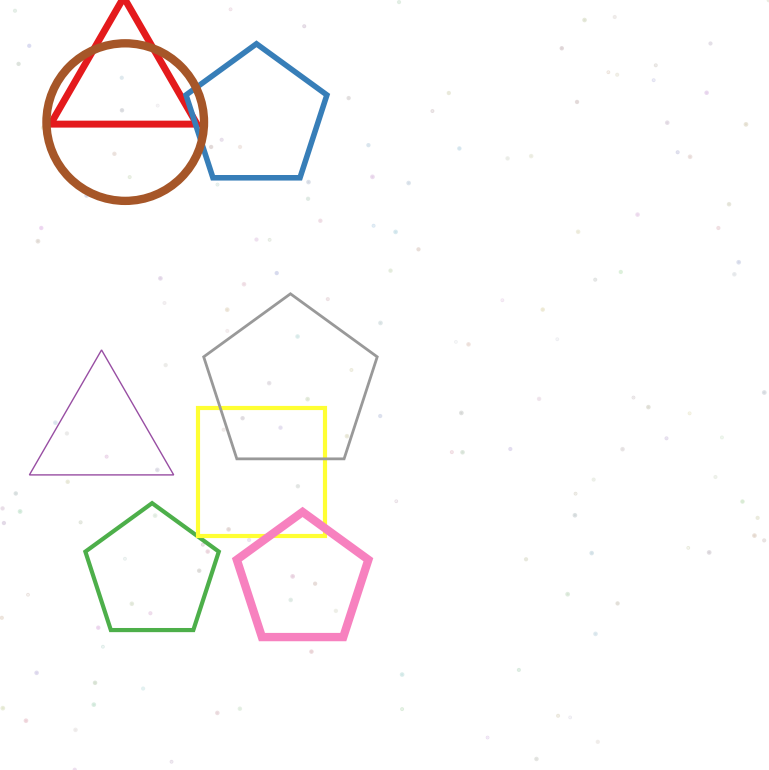[{"shape": "triangle", "thickness": 2.5, "radius": 0.55, "center": [0.161, 0.894]}, {"shape": "pentagon", "thickness": 2, "radius": 0.48, "center": [0.333, 0.847]}, {"shape": "pentagon", "thickness": 1.5, "radius": 0.46, "center": [0.198, 0.255]}, {"shape": "triangle", "thickness": 0.5, "radius": 0.54, "center": [0.132, 0.437]}, {"shape": "square", "thickness": 1.5, "radius": 0.41, "center": [0.34, 0.387]}, {"shape": "circle", "thickness": 3, "radius": 0.51, "center": [0.163, 0.841]}, {"shape": "pentagon", "thickness": 3, "radius": 0.45, "center": [0.393, 0.245]}, {"shape": "pentagon", "thickness": 1, "radius": 0.59, "center": [0.377, 0.5]}]